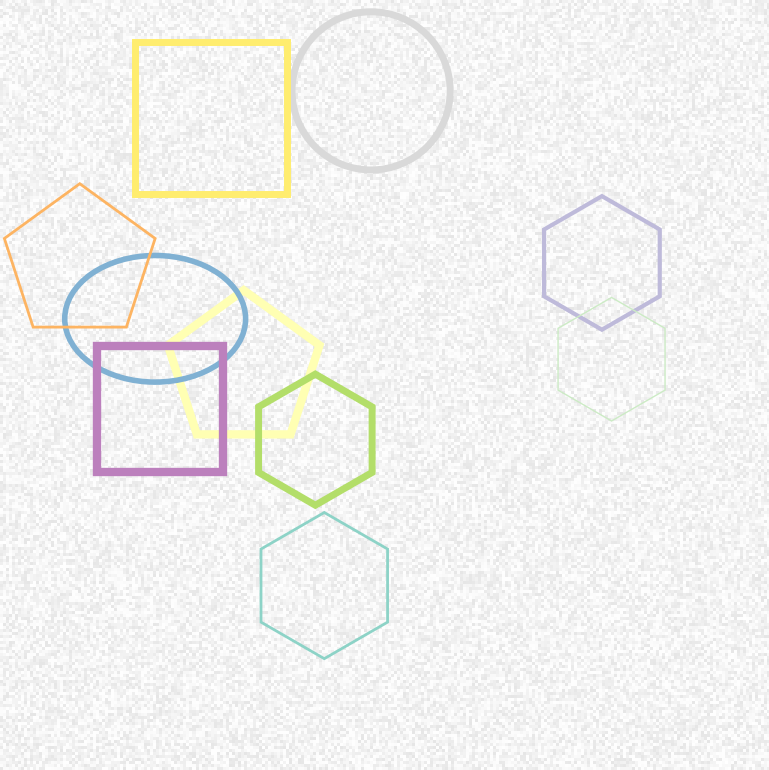[{"shape": "hexagon", "thickness": 1, "radius": 0.47, "center": [0.421, 0.239]}, {"shape": "pentagon", "thickness": 3, "radius": 0.52, "center": [0.316, 0.52]}, {"shape": "hexagon", "thickness": 1.5, "radius": 0.43, "center": [0.782, 0.659]}, {"shape": "oval", "thickness": 2, "radius": 0.59, "center": [0.202, 0.586]}, {"shape": "pentagon", "thickness": 1, "radius": 0.51, "center": [0.104, 0.658]}, {"shape": "hexagon", "thickness": 2.5, "radius": 0.43, "center": [0.41, 0.429]}, {"shape": "circle", "thickness": 2.5, "radius": 0.51, "center": [0.482, 0.882]}, {"shape": "square", "thickness": 3, "radius": 0.41, "center": [0.208, 0.469]}, {"shape": "hexagon", "thickness": 0.5, "radius": 0.4, "center": [0.794, 0.533]}, {"shape": "square", "thickness": 2.5, "radius": 0.49, "center": [0.274, 0.847]}]